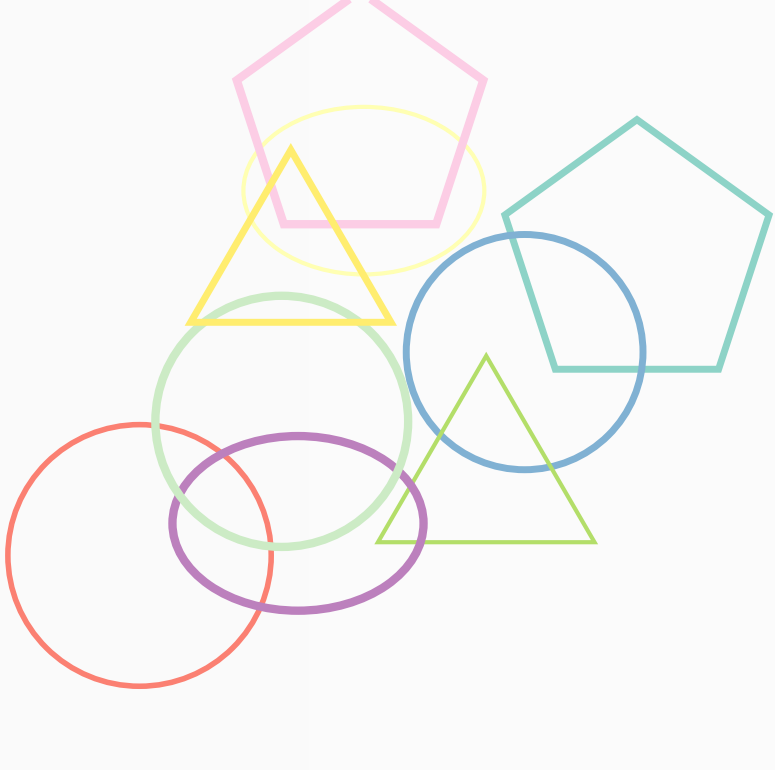[{"shape": "pentagon", "thickness": 2.5, "radius": 0.9, "center": [0.822, 0.665]}, {"shape": "oval", "thickness": 1.5, "radius": 0.78, "center": [0.47, 0.752]}, {"shape": "circle", "thickness": 2, "radius": 0.85, "center": [0.18, 0.279]}, {"shape": "circle", "thickness": 2.5, "radius": 0.76, "center": [0.677, 0.543]}, {"shape": "triangle", "thickness": 1.5, "radius": 0.81, "center": [0.627, 0.376]}, {"shape": "pentagon", "thickness": 3, "radius": 0.84, "center": [0.465, 0.844]}, {"shape": "oval", "thickness": 3, "radius": 0.81, "center": [0.385, 0.32]}, {"shape": "circle", "thickness": 3, "radius": 0.82, "center": [0.364, 0.453]}, {"shape": "triangle", "thickness": 2.5, "radius": 0.75, "center": [0.375, 0.656]}]